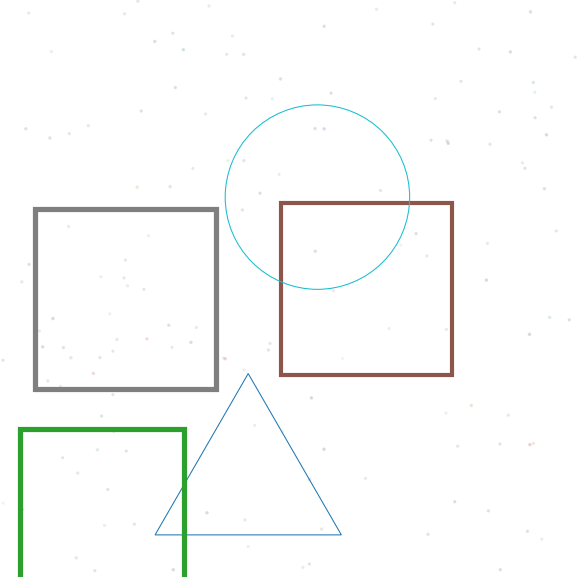[{"shape": "triangle", "thickness": 0.5, "radius": 0.93, "center": [0.43, 0.166]}, {"shape": "square", "thickness": 2.5, "radius": 0.71, "center": [0.177, 0.114]}, {"shape": "square", "thickness": 2, "radius": 0.74, "center": [0.635, 0.498]}, {"shape": "square", "thickness": 2.5, "radius": 0.78, "center": [0.217, 0.481]}, {"shape": "circle", "thickness": 0.5, "radius": 0.8, "center": [0.55, 0.658]}]